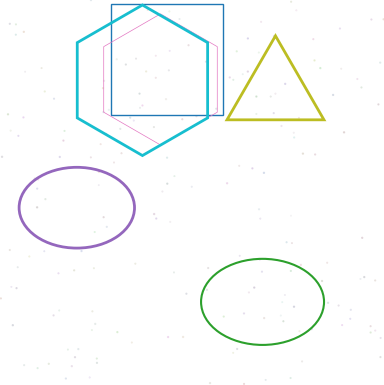[{"shape": "square", "thickness": 1, "radius": 0.73, "center": [0.435, 0.846]}, {"shape": "oval", "thickness": 1.5, "radius": 0.8, "center": [0.682, 0.216]}, {"shape": "oval", "thickness": 2, "radius": 0.75, "center": [0.2, 0.461]}, {"shape": "hexagon", "thickness": 0.5, "radius": 0.85, "center": [0.417, 0.794]}, {"shape": "triangle", "thickness": 2, "radius": 0.73, "center": [0.716, 0.762]}, {"shape": "hexagon", "thickness": 2, "radius": 0.98, "center": [0.37, 0.791]}]